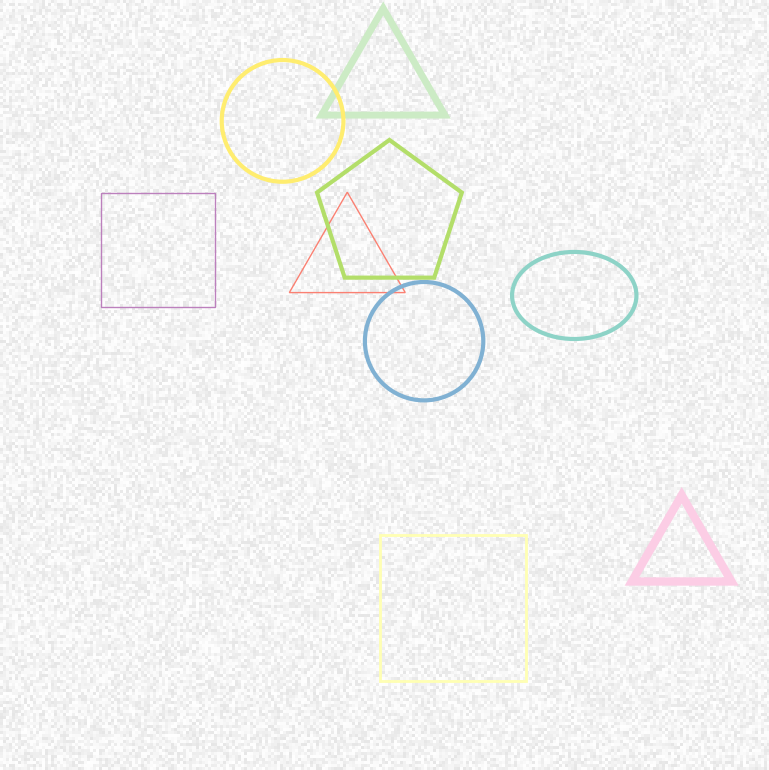[{"shape": "oval", "thickness": 1.5, "radius": 0.4, "center": [0.746, 0.616]}, {"shape": "square", "thickness": 1, "radius": 0.48, "center": [0.589, 0.21]}, {"shape": "triangle", "thickness": 0.5, "radius": 0.43, "center": [0.451, 0.663]}, {"shape": "circle", "thickness": 1.5, "radius": 0.38, "center": [0.551, 0.557]}, {"shape": "pentagon", "thickness": 1.5, "radius": 0.49, "center": [0.506, 0.719]}, {"shape": "triangle", "thickness": 3, "radius": 0.37, "center": [0.885, 0.282]}, {"shape": "square", "thickness": 0.5, "radius": 0.37, "center": [0.206, 0.676]}, {"shape": "triangle", "thickness": 2.5, "radius": 0.46, "center": [0.498, 0.897]}, {"shape": "circle", "thickness": 1.5, "radius": 0.4, "center": [0.367, 0.843]}]